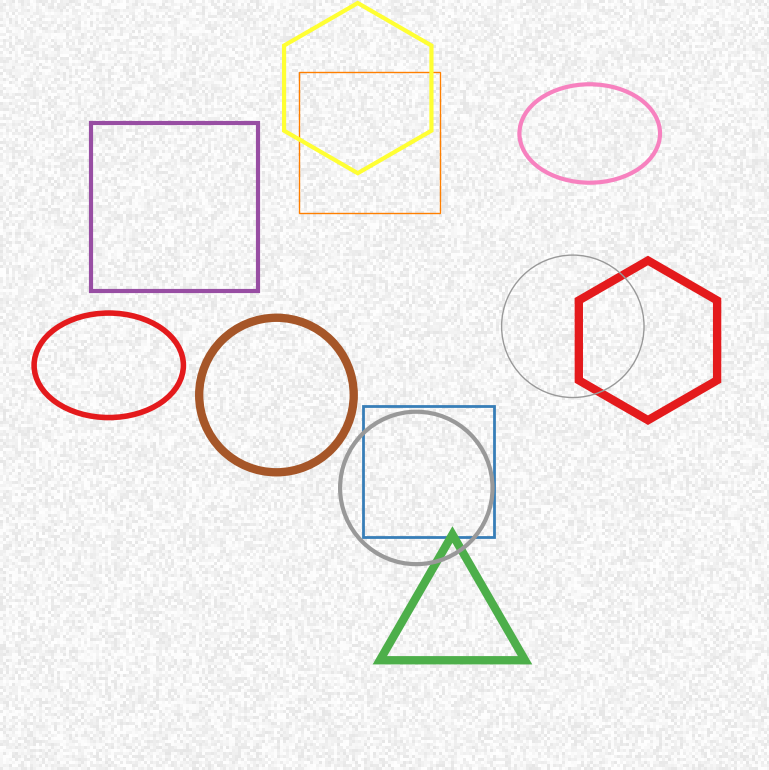[{"shape": "oval", "thickness": 2, "radius": 0.48, "center": [0.141, 0.526]}, {"shape": "hexagon", "thickness": 3, "radius": 0.52, "center": [0.842, 0.558]}, {"shape": "square", "thickness": 1, "radius": 0.43, "center": [0.556, 0.388]}, {"shape": "triangle", "thickness": 3, "radius": 0.54, "center": [0.588, 0.197]}, {"shape": "square", "thickness": 1.5, "radius": 0.55, "center": [0.227, 0.732]}, {"shape": "square", "thickness": 0.5, "radius": 0.46, "center": [0.48, 0.815]}, {"shape": "hexagon", "thickness": 1.5, "radius": 0.55, "center": [0.465, 0.886]}, {"shape": "circle", "thickness": 3, "radius": 0.5, "center": [0.359, 0.487]}, {"shape": "oval", "thickness": 1.5, "radius": 0.46, "center": [0.766, 0.827]}, {"shape": "circle", "thickness": 1.5, "radius": 0.49, "center": [0.541, 0.366]}, {"shape": "circle", "thickness": 0.5, "radius": 0.46, "center": [0.744, 0.576]}]